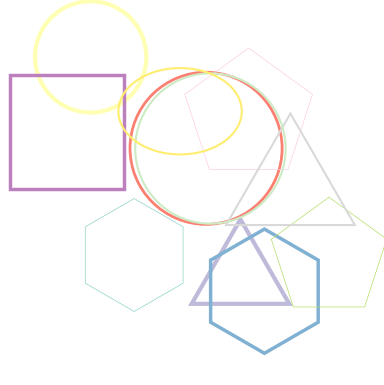[{"shape": "hexagon", "thickness": 0.5, "radius": 0.73, "center": [0.349, 0.338]}, {"shape": "circle", "thickness": 3, "radius": 0.72, "center": [0.235, 0.852]}, {"shape": "triangle", "thickness": 3, "radius": 0.73, "center": [0.625, 0.284]}, {"shape": "circle", "thickness": 2, "radius": 0.99, "center": [0.535, 0.615]}, {"shape": "hexagon", "thickness": 2.5, "radius": 0.81, "center": [0.687, 0.244]}, {"shape": "pentagon", "thickness": 0.5, "radius": 0.79, "center": [0.855, 0.33]}, {"shape": "pentagon", "thickness": 0.5, "radius": 0.87, "center": [0.646, 0.701]}, {"shape": "triangle", "thickness": 1.5, "radius": 0.97, "center": [0.754, 0.512]}, {"shape": "square", "thickness": 2.5, "radius": 0.74, "center": [0.174, 0.656]}, {"shape": "circle", "thickness": 1.5, "radius": 0.98, "center": [0.547, 0.614]}, {"shape": "oval", "thickness": 1.5, "radius": 0.8, "center": [0.468, 0.711]}]